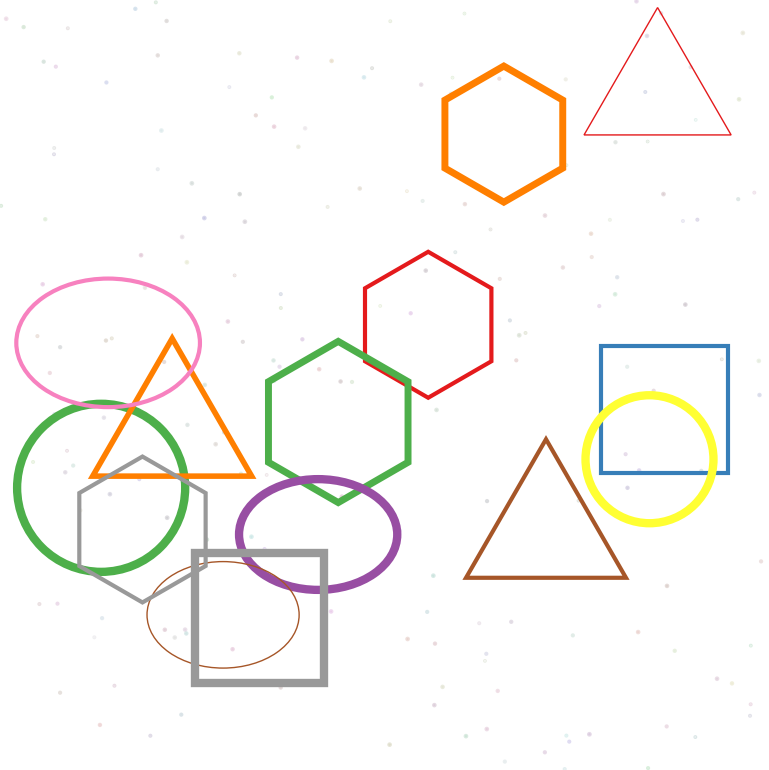[{"shape": "hexagon", "thickness": 1.5, "radius": 0.47, "center": [0.556, 0.578]}, {"shape": "triangle", "thickness": 0.5, "radius": 0.55, "center": [0.854, 0.88]}, {"shape": "square", "thickness": 1.5, "radius": 0.41, "center": [0.863, 0.468]}, {"shape": "circle", "thickness": 3, "radius": 0.55, "center": [0.131, 0.366]}, {"shape": "hexagon", "thickness": 2.5, "radius": 0.52, "center": [0.439, 0.452]}, {"shape": "oval", "thickness": 3, "radius": 0.51, "center": [0.413, 0.306]}, {"shape": "hexagon", "thickness": 2.5, "radius": 0.44, "center": [0.654, 0.826]}, {"shape": "triangle", "thickness": 2, "radius": 0.6, "center": [0.224, 0.441]}, {"shape": "circle", "thickness": 3, "radius": 0.42, "center": [0.844, 0.404]}, {"shape": "oval", "thickness": 0.5, "radius": 0.49, "center": [0.29, 0.202]}, {"shape": "triangle", "thickness": 1.5, "radius": 0.6, "center": [0.709, 0.31]}, {"shape": "oval", "thickness": 1.5, "radius": 0.6, "center": [0.14, 0.555]}, {"shape": "hexagon", "thickness": 1.5, "radius": 0.47, "center": [0.185, 0.312]}, {"shape": "square", "thickness": 3, "radius": 0.42, "center": [0.337, 0.197]}]